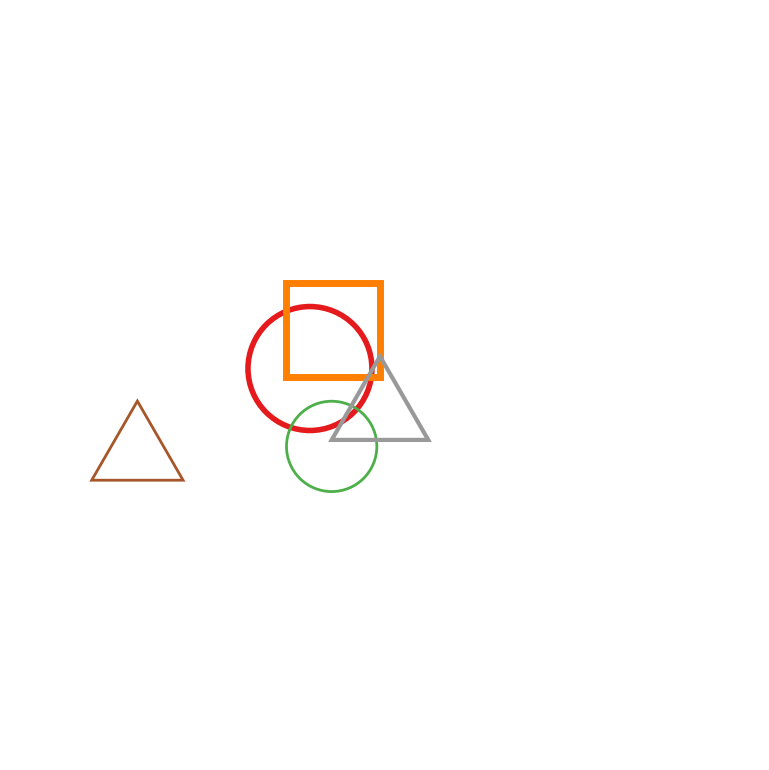[{"shape": "circle", "thickness": 2, "radius": 0.4, "center": [0.403, 0.521]}, {"shape": "circle", "thickness": 1, "radius": 0.29, "center": [0.431, 0.42]}, {"shape": "square", "thickness": 2.5, "radius": 0.31, "center": [0.432, 0.571]}, {"shape": "triangle", "thickness": 1, "radius": 0.34, "center": [0.178, 0.411]}, {"shape": "triangle", "thickness": 1.5, "radius": 0.36, "center": [0.493, 0.465]}]